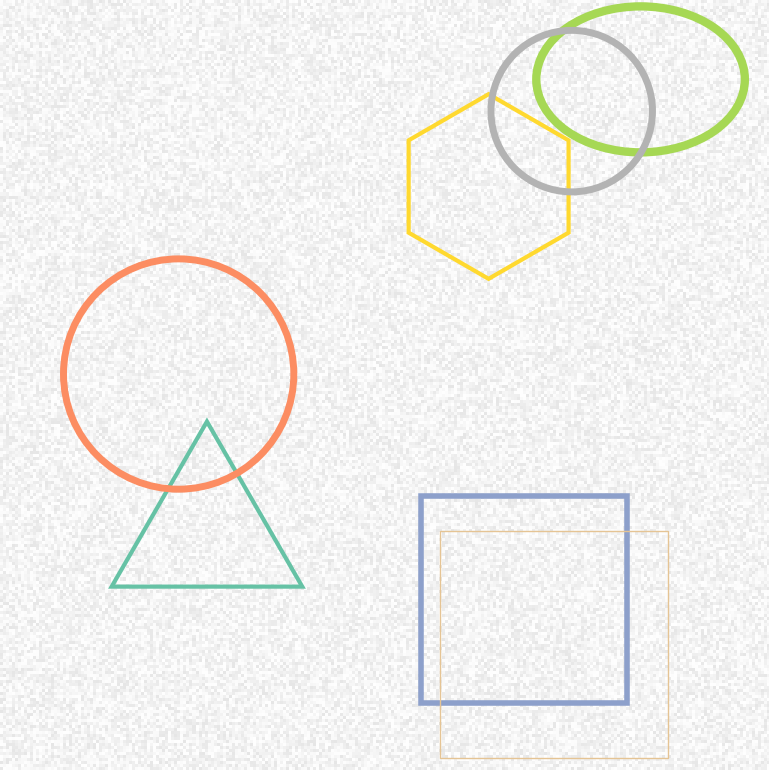[{"shape": "triangle", "thickness": 1.5, "radius": 0.71, "center": [0.269, 0.31]}, {"shape": "circle", "thickness": 2.5, "radius": 0.75, "center": [0.232, 0.514]}, {"shape": "square", "thickness": 2, "radius": 0.67, "center": [0.681, 0.221]}, {"shape": "oval", "thickness": 3, "radius": 0.68, "center": [0.832, 0.897]}, {"shape": "hexagon", "thickness": 1.5, "radius": 0.6, "center": [0.635, 0.758]}, {"shape": "square", "thickness": 0.5, "radius": 0.74, "center": [0.719, 0.163]}, {"shape": "circle", "thickness": 2.5, "radius": 0.52, "center": [0.742, 0.856]}]